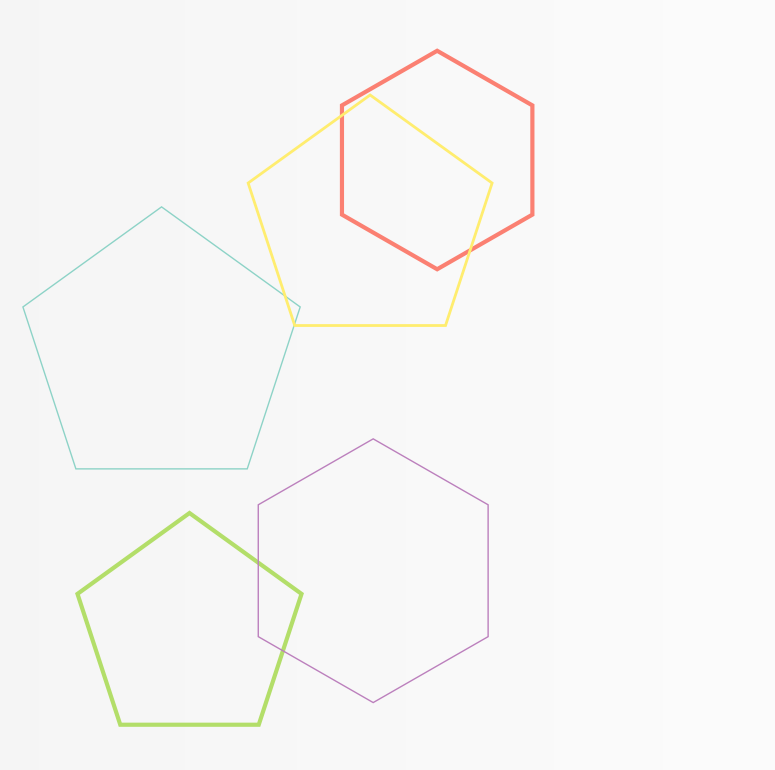[{"shape": "pentagon", "thickness": 0.5, "radius": 0.94, "center": [0.208, 0.543]}, {"shape": "hexagon", "thickness": 1.5, "radius": 0.71, "center": [0.564, 0.792]}, {"shape": "pentagon", "thickness": 1.5, "radius": 0.76, "center": [0.245, 0.182]}, {"shape": "hexagon", "thickness": 0.5, "radius": 0.86, "center": [0.482, 0.259]}, {"shape": "pentagon", "thickness": 1, "radius": 0.83, "center": [0.478, 0.711]}]